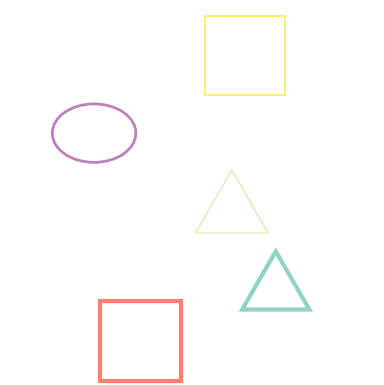[{"shape": "triangle", "thickness": 3, "radius": 0.5, "center": [0.716, 0.246]}, {"shape": "square", "thickness": 3, "radius": 0.52, "center": [0.364, 0.114]}, {"shape": "triangle", "thickness": 0.5, "radius": 0.55, "center": [0.602, 0.449]}, {"shape": "oval", "thickness": 2, "radius": 0.54, "center": [0.244, 0.654]}, {"shape": "square", "thickness": 1.5, "radius": 0.52, "center": [0.636, 0.856]}]